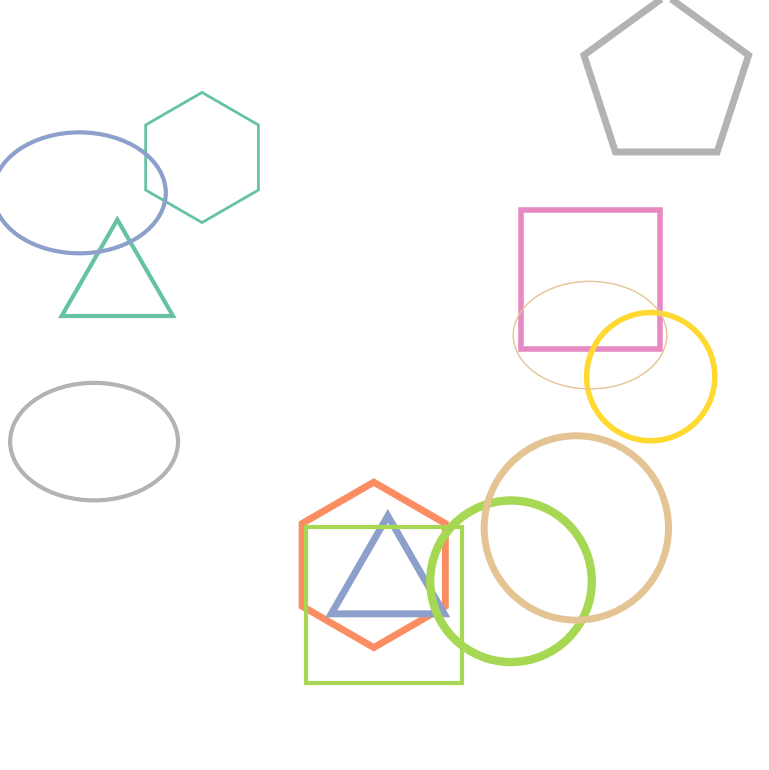[{"shape": "hexagon", "thickness": 1, "radius": 0.42, "center": [0.262, 0.795]}, {"shape": "triangle", "thickness": 1.5, "radius": 0.42, "center": [0.152, 0.631]}, {"shape": "hexagon", "thickness": 2.5, "radius": 0.54, "center": [0.485, 0.266]}, {"shape": "oval", "thickness": 1.5, "radius": 0.56, "center": [0.103, 0.75]}, {"shape": "triangle", "thickness": 2.5, "radius": 0.42, "center": [0.504, 0.245]}, {"shape": "square", "thickness": 2, "radius": 0.45, "center": [0.767, 0.637]}, {"shape": "circle", "thickness": 3, "radius": 0.52, "center": [0.664, 0.245]}, {"shape": "square", "thickness": 1.5, "radius": 0.51, "center": [0.499, 0.214]}, {"shape": "circle", "thickness": 2, "radius": 0.42, "center": [0.845, 0.511]}, {"shape": "circle", "thickness": 2.5, "radius": 0.6, "center": [0.748, 0.314]}, {"shape": "oval", "thickness": 0.5, "radius": 0.5, "center": [0.766, 0.565]}, {"shape": "oval", "thickness": 1.5, "radius": 0.55, "center": [0.122, 0.426]}, {"shape": "pentagon", "thickness": 2.5, "radius": 0.56, "center": [0.865, 0.894]}]